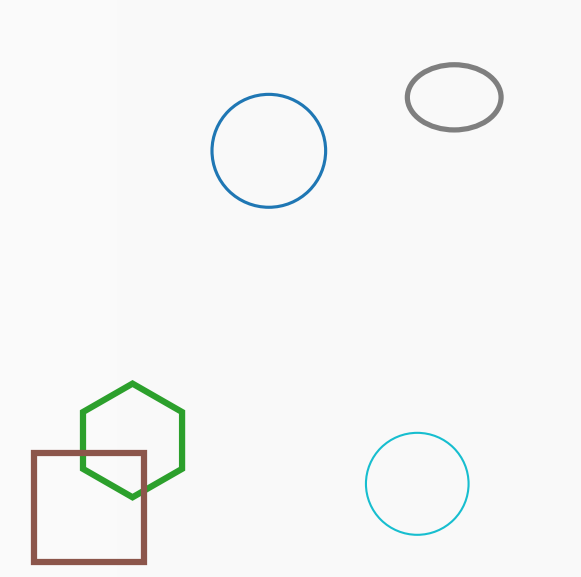[{"shape": "circle", "thickness": 1.5, "radius": 0.49, "center": [0.462, 0.738]}, {"shape": "hexagon", "thickness": 3, "radius": 0.49, "center": [0.228, 0.236]}, {"shape": "square", "thickness": 3, "radius": 0.47, "center": [0.153, 0.12]}, {"shape": "oval", "thickness": 2.5, "radius": 0.4, "center": [0.781, 0.831]}, {"shape": "circle", "thickness": 1, "radius": 0.44, "center": [0.718, 0.161]}]